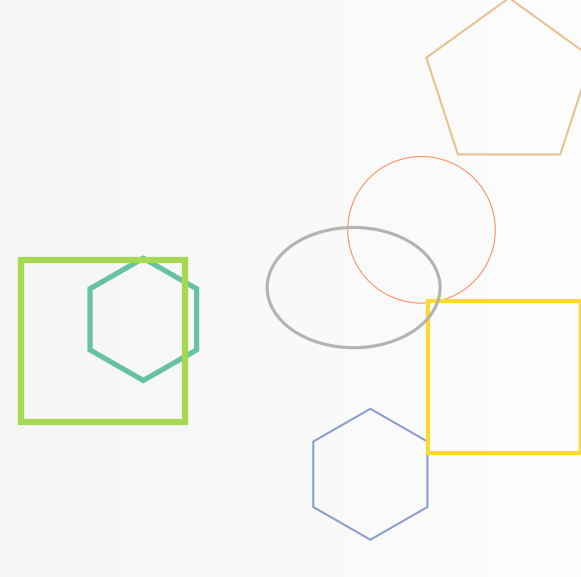[{"shape": "hexagon", "thickness": 2.5, "radius": 0.53, "center": [0.247, 0.446]}, {"shape": "circle", "thickness": 0.5, "radius": 0.63, "center": [0.725, 0.601]}, {"shape": "hexagon", "thickness": 1, "radius": 0.57, "center": [0.637, 0.178]}, {"shape": "square", "thickness": 3, "radius": 0.7, "center": [0.177, 0.408]}, {"shape": "square", "thickness": 2, "radius": 0.66, "center": [0.868, 0.346]}, {"shape": "pentagon", "thickness": 1, "radius": 0.75, "center": [0.876, 0.853]}, {"shape": "oval", "thickness": 1.5, "radius": 0.74, "center": [0.608, 0.501]}]